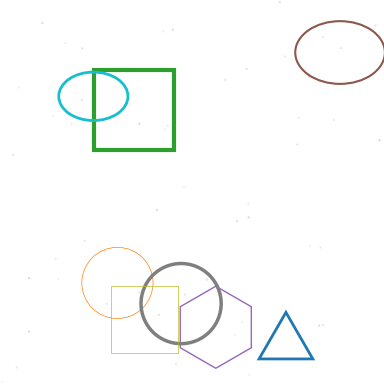[{"shape": "triangle", "thickness": 2, "radius": 0.4, "center": [0.743, 0.108]}, {"shape": "circle", "thickness": 0.5, "radius": 0.46, "center": [0.305, 0.265]}, {"shape": "square", "thickness": 3, "radius": 0.52, "center": [0.347, 0.714]}, {"shape": "hexagon", "thickness": 1, "radius": 0.53, "center": [0.561, 0.15]}, {"shape": "oval", "thickness": 1.5, "radius": 0.58, "center": [0.883, 0.864]}, {"shape": "circle", "thickness": 2.5, "radius": 0.52, "center": [0.47, 0.211]}, {"shape": "square", "thickness": 0.5, "radius": 0.44, "center": [0.375, 0.17]}, {"shape": "oval", "thickness": 2, "radius": 0.45, "center": [0.242, 0.75]}]